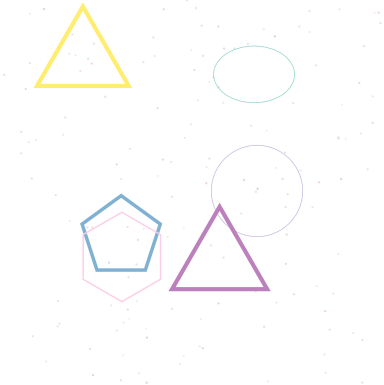[{"shape": "oval", "thickness": 0.5, "radius": 0.53, "center": [0.66, 0.807]}, {"shape": "circle", "thickness": 0.5, "radius": 0.59, "center": [0.668, 0.504]}, {"shape": "pentagon", "thickness": 2.5, "radius": 0.53, "center": [0.315, 0.385]}, {"shape": "hexagon", "thickness": 1, "radius": 0.58, "center": [0.316, 0.333]}, {"shape": "triangle", "thickness": 3, "radius": 0.71, "center": [0.57, 0.32]}, {"shape": "triangle", "thickness": 3, "radius": 0.69, "center": [0.215, 0.846]}]